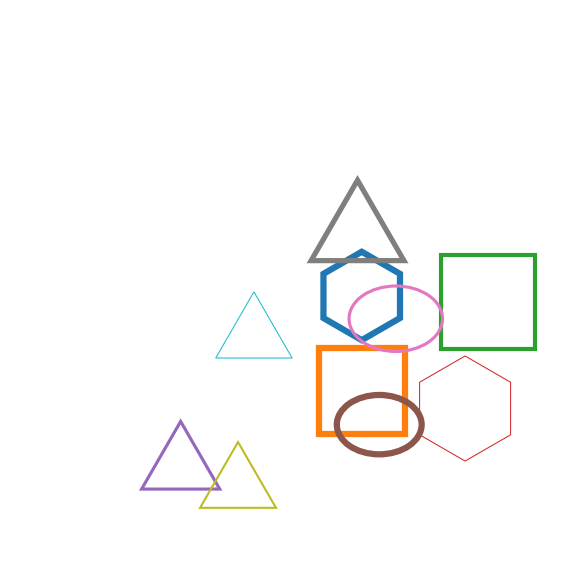[{"shape": "hexagon", "thickness": 3, "radius": 0.38, "center": [0.626, 0.487]}, {"shape": "square", "thickness": 3, "radius": 0.37, "center": [0.627, 0.322]}, {"shape": "square", "thickness": 2, "radius": 0.41, "center": [0.845, 0.477]}, {"shape": "hexagon", "thickness": 0.5, "radius": 0.45, "center": [0.805, 0.292]}, {"shape": "triangle", "thickness": 1.5, "radius": 0.39, "center": [0.313, 0.191]}, {"shape": "oval", "thickness": 3, "radius": 0.37, "center": [0.657, 0.264]}, {"shape": "oval", "thickness": 1.5, "radius": 0.4, "center": [0.685, 0.447]}, {"shape": "triangle", "thickness": 2.5, "radius": 0.46, "center": [0.619, 0.594]}, {"shape": "triangle", "thickness": 1, "radius": 0.38, "center": [0.412, 0.158]}, {"shape": "triangle", "thickness": 0.5, "radius": 0.38, "center": [0.44, 0.417]}]